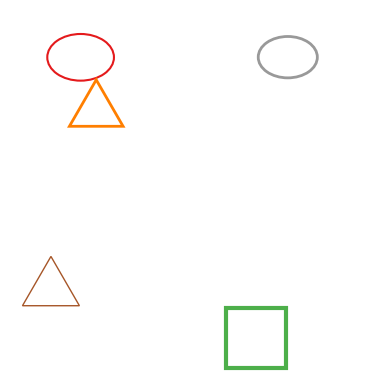[{"shape": "oval", "thickness": 1.5, "radius": 0.43, "center": [0.209, 0.851]}, {"shape": "square", "thickness": 3, "radius": 0.39, "center": [0.665, 0.122]}, {"shape": "triangle", "thickness": 2, "radius": 0.4, "center": [0.25, 0.712]}, {"shape": "triangle", "thickness": 1, "radius": 0.43, "center": [0.132, 0.249]}, {"shape": "oval", "thickness": 2, "radius": 0.38, "center": [0.748, 0.851]}]